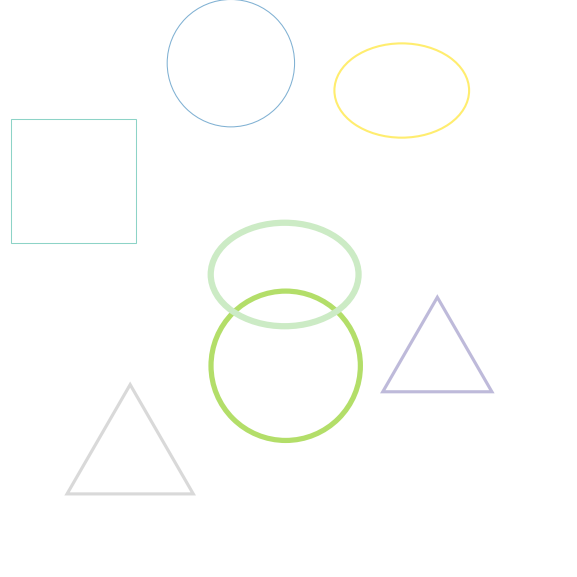[{"shape": "square", "thickness": 0.5, "radius": 0.54, "center": [0.127, 0.686]}, {"shape": "triangle", "thickness": 1.5, "radius": 0.55, "center": [0.757, 0.375]}, {"shape": "circle", "thickness": 0.5, "radius": 0.55, "center": [0.4, 0.89]}, {"shape": "circle", "thickness": 2.5, "radius": 0.65, "center": [0.495, 0.366]}, {"shape": "triangle", "thickness": 1.5, "radius": 0.63, "center": [0.225, 0.207]}, {"shape": "oval", "thickness": 3, "radius": 0.64, "center": [0.493, 0.524]}, {"shape": "oval", "thickness": 1, "radius": 0.58, "center": [0.696, 0.842]}]